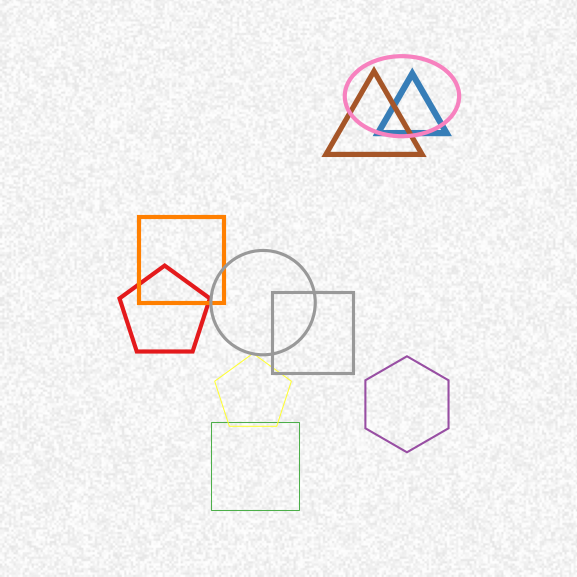[{"shape": "pentagon", "thickness": 2, "radius": 0.41, "center": [0.285, 0.457]}, {"shape": "triangle", "thickness": 3, "radius": 0.34, "center": [0.714, 0.803]}, {"shape": "square", "thickness": 0.5, "radius": 0.38, "center": [0.442, 0.193]}, {"shape": "hexagon", "thickness": 1, "radius": 0.42, "center": [0.705, 0.299]}, {"shape": "square", "thickness": 2, "radius": 0.37, "center": [0.315, 0.549]}, {"shape": "pentagon", "thickness": 0.5, "radius": 0.35, "center": [0.438, 0.317]}, {"shape": "triangle", "thickness": 2.5, "radius": 0.48, "center": [0.648, 0.78]}, {"shape": "oval", "thickness": 2, "radius": 0.5, "center": [0.696, 0.833]}, {"shape": "circle", "thickness": 1.5, "radius": 0.45, "center": [0.456, 0.475]}, {"shape": "square", "thickness": 1.5, "radius": 0.35, "center": [0.541, 0.424]}]